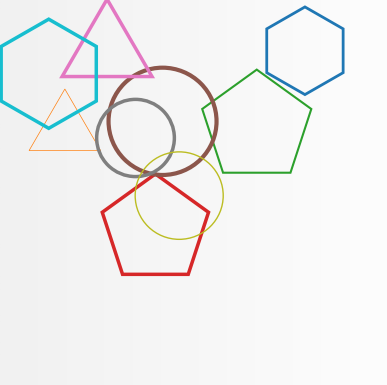[{"shape": "hexagon", "thickness": 2, "radius": 0.57, "center": [0.787, 0.868]}, {"shape": "triangle", "thickness": 0.5, "radius": 0.53, "center": [0.167, 0.662]}, {"shape": "pentagon", "thickness": 1.5, "radius": 0.74, "center": [0.663, 0.671]}, {"shape": "pentagon", "thickness": 2.5, "radius": 0.72, "center": [0.401, 0.404]}, {"shape": "circle", "thickness": 3, "radius": 0.7, "center": [0.419, 0.685]}, {"shape": "triangle", "thickness": 2.5, "radius": 0.67, "center": [0.276, 0.868]}, {"shape": "circle", "thickness": 2.5, "radius": 0.5, "center": [0.35, 0.642]}, {"shape": "circle", "thickness": 1, "radius": 0.57, "center": [0.462, 0.492]}, {"shape": "hexagon", "thickness": 2.5, "radius": 0.71, "center": [0.126, 0.808]}]